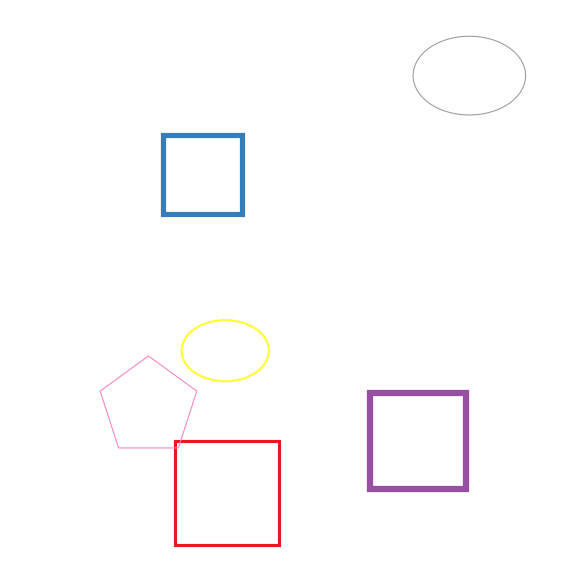[{"shape": "square", "thickness": 1.5, "radius": 0.45, "center": [0.393, 0.146]}, {"shape": "square", "thickness": 2.5, "radius": 0.34, "center": [0.351, 0.696]}, {"shape": "square", "thickness": 3, "radius": 0.41, "center": [0.724, 0.235]}, {"shape": "oval", "thickness": 1, "radius": 0.38, "center": [0.39, 0.392]}, {"shape": "pentagon", "thickness": 0.5, "radius": 0.44, "center": [0.257, 0.295]}, {"shape": "oval", "thickness": 0.5, "radius": 0.49, "center": [0.813, 0.868]}]